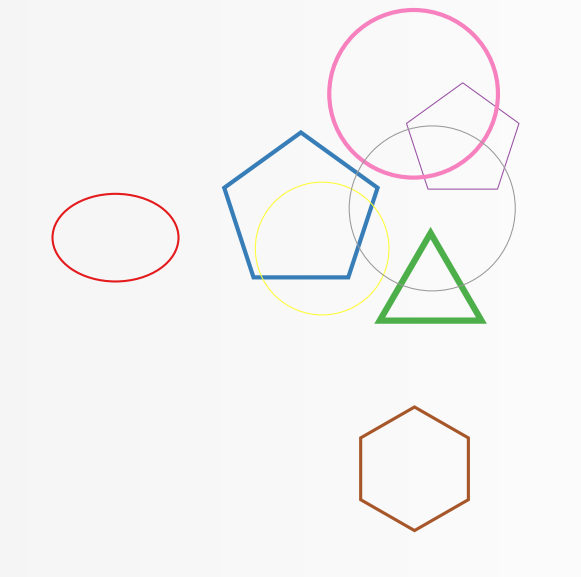[{"shape": "oval", "thickness": 1, "radius": 0.54, "center": [0.199, 0.588]}, {"shape": "pentagon", "thickness": 2, "radius": 0.69, "center": [0.518, 0.631]}, {"shape": "triangle", "thickness": 3, "radius": 0.51, "center": [0.741, 0.494]}, {"shape": "pentagon", "thickness": 0.5, "radius": 0.51, "center": [0.796, 0.754]}, {"shape": "circle", "thickness": 0.5, "radius": 0.57, "center": [0.554, 0.569]}, {"shape": "hexagon", "thickness": 1.5, "radius": 0.53, "center": [0.713, 0.187]}, {"shape": "circle", "thickness": 2, "radius": 0.73, "center": [0.712, 0.837]}, {"shape": "circle", "thickness": 0.5, "radius": 0.71, "center": [0.744, 0.638]}]